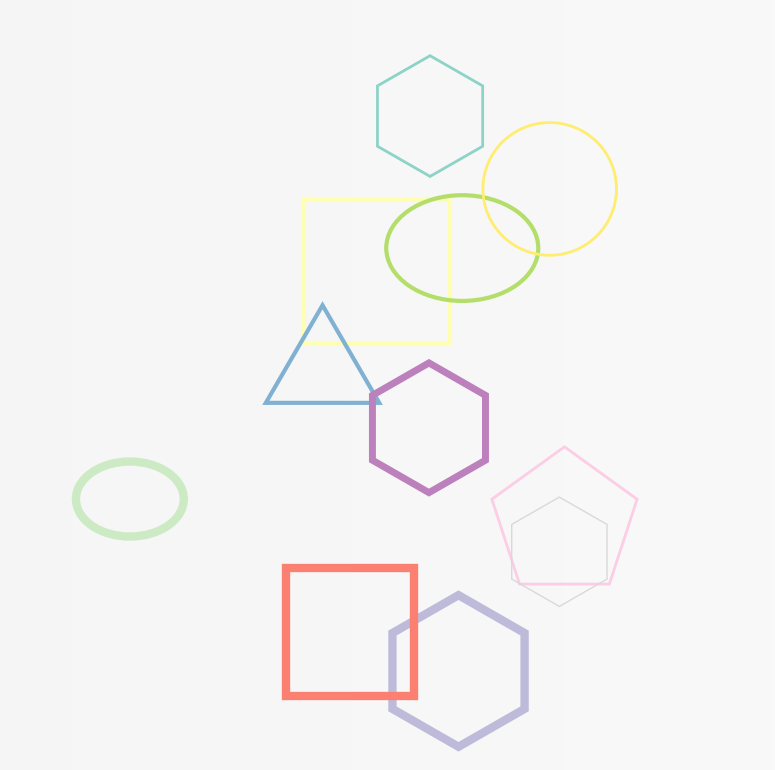[{"shape": "hexagon", "thickness": 1, "radius": 0.39, "center": [0.555, 0.849]}, {"shape": "square", "thickness": 1.5, "radius": 0.47, "center": [0.486, 0.648]}, {"shape": "hexagon", "thickness": 3, "radius": 0.49, "center": [0.592, 0.129]}, {"shape": "square", "thickness": 3, "radius": 0.42, "center": [0.452, 0.179]}, {"shape": "triangle", "thickness": 1.5, "radius": 0.42, "center": [0.416, 0.519]}, {"shape": "oval", "thickness": 1.5, "radius": 0.49, "center": [0.596, 0.678]}, {"shape": "pentagon", "thickness": 1, "radius": 0.49, "center": [0.728, 0.321]}, {"shape": "hexagon", "thickness": 0.5, "radius": 0.35, "center": [0.722, 0.283]}, {"shape": "hexagon", "thickness": 2.5, "radius": 0.42, "center": [0.553, 0.444]}, {"shape": "oval", "thickness": 3, "radius": 0.35, "center": [0.168, 0.352]}, {"shape": "circle", "thickness": 1, "radius": 0.43, "center": [0.709, 0.755]}]